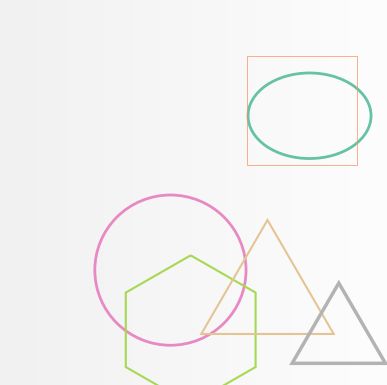[{"shape": "oval", "thickness": 2, "radius": 0.79, "center": [0.799, 0.699]}, {"shape": "square", "thickness": 0.5, "radius": 0.71, "center": [0.78, 0.713]}, {"shape": "circle", "thickness": 2, "radius": 0.98, "center": [0.44, 0.298]}, {"shape": "hexagon", "thickness": 1.5, "radius": 0.97, "center": [0.492, 0.143]}, {"shape": "triangle", "thickness": 1.5, "radius": 0.99, "center": [0.69, 0.231]}, {"shape": "triangle", "thickness": 2.5, "radius": 0.7, "center": [0.874, 0.126]}]